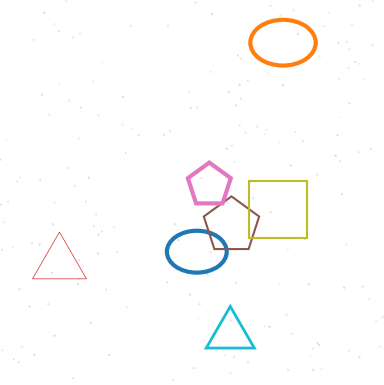[{"shape": "oval", "thickness": 3, "radius": 0.39, "center": [0.511, 0.346]}, {"shape": "oval", "thickness": 3, "radius": 0.42, "center": [0.735, 0.889]}, {"shape": "triangle", "thickness": 0.5, "radius": 0.4, "center": [0.154, 0.316]}, {"shape": "pentagon", "thickness": 1.5, "radius": 0.38, "center": [0.601, 0.414]}, {"shape": "pentagon", "thickness": 3, "radius": 0.29, "center": [0.544, 0.519]}, {"shape": "square", "thickness": 1.5, "radius": 0.37, "center": [0.722, 0.455]}, {"shape": "triangle", "thickness": 2, "radius": 0.36, "center": [0.598, 0.132]}]